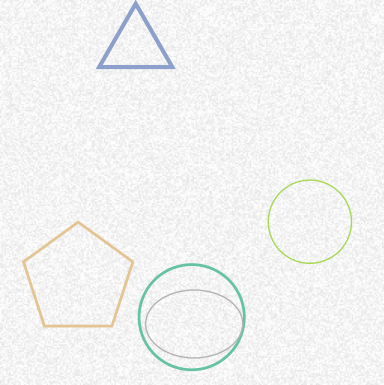[{"shape": "circle", "thickness": 2, "radius": 0.68, "center": [0.498, 0.176]}, {"shape": "triangle", "thickness": 3, "radius": 0.55, "center": [0.353, 0.881]}, {"shape": "circle", "thickness": 1, "radius": 0.54, "center": [0.805, 0.424]}, {"shape": "pentagon", "thickness": 2, "radius": 0.75, "center": [0.203, 0.274]}, {"shape": "oval", "thickness": 1, "radius": 0.63, "center": [0.504, 0.158]}]